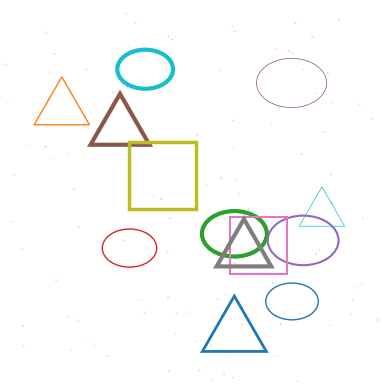[{"shape": "triangle", "thickness": 2, "radius": 0.48, "center": [0.609, 0.135]}, {"shape": "oval", "thickness": 1, "radius": 0.34, "center": [0.759, 0.217]}, {"shape": "triangle", "thickness": 1, "radius": 0.41, "center": [0.161, 0.717]}, {"shape": "oval", "thickness": 3, "radius": 0.42, "center": [0.609, 0.393]}, {"shape": "oval", "thickness": 1, "radius": 0.35, "center": [0.336, 0.356]}, {"shape": "oval", "thickness": 1.5, "radius": 0.46, "center": [0.787, 0.376]}, {"shape": "triangle", "thickness": 3, "radius": 0.44, "center": [0.312, 0.668]}, {"shape": "oval", "thickness": 0.5, "radius": 0.46, "center": [0.757, 0.785]}, {"shape": "square", "thickness": 1.5, "radius": 0.37, "center": [0.67, 0.362]}, {"shape": "triangle", "thickness": 3, "radius": 0.41, "center": [0.634, 0.349]}, {"shape": "square", "thickness": 2.5, "radius": 0.43, "center": [0.422, 0.544]}, {"shape": "oval", "thickness": 3, "radius": 0.36, "center": [0.377, 0.82]}, {"shape": "triangle", "thickness": 0.5, "radius": 0.34, "center": [0.836, 0.447]}]